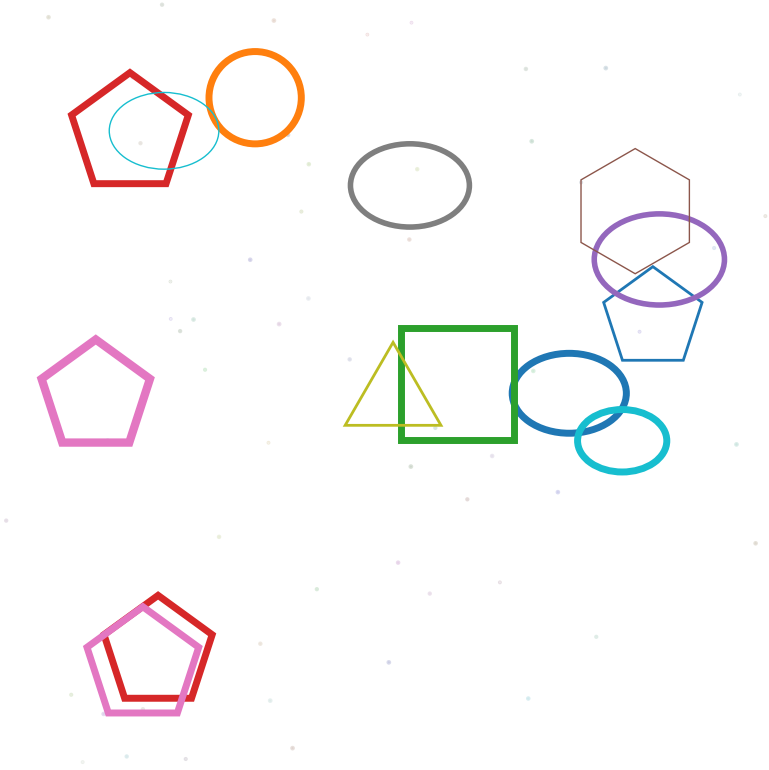[{"shape": "pentagon", "thickness": 1, "radius": 0.34, "center": [0.848, 0.586]}, {"shape": "oval", "thickness": 2.5, "radius": 0.37, "center": [0.739, 0.489]}, {"shape": "circle", "thickness": 2.5, "radius": 0.3, "center": [0.331, 0.873]}, {"shape": "square", "thickness": 2.5, "radius": 0.36, "center": [0.594, 0.501]}, {"shape": "pentagon", "thickness": 2.5, "radius": 0.37, "center": [0.205, 0.153]}, {"shape": "pentagon", "thickness": 2.5, "radius": 0.4, "center": [0.169, 0.826]}, {"shape": "oval", "thickness": 2, "radius": 0.42, "center": [0.856, 0.663]}, {"shape": "hexagon", "thickness": 0.5, "radius": 0.41, "center": [0.825, 0.726]}, {"shape": "pentagon", "thickness": 3, "radius": 0.37, "center": [0.124, 0.485]}, {"shape": "pentagon", "thickness": 2.5, "radius": 0.38, "center": [0.186, 0.136]}, {"shape": "oval", "thickness": 2, "radius": 0.39, "center": [0.532, 0.759]}, {"shape": "triangle", "thickness": 1, "radius": 0.36, "center": [0.51, 0.484]}, {"shape": "oval", "thickness": 0.5, "radius": 0.36, "center": [0.213, 0.83]}, {"shape": "oval", "thickness": 2.5, "radius": 0.29, "center": [0.808, 0.428]}]